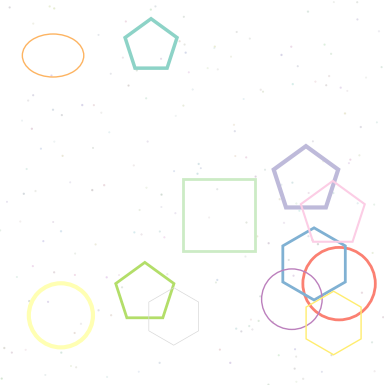[{"shape": "pentagon", "thickness": 2.5, "radius": 0.35, "center": [0.392, 0.88]}, {"shape": "circle", "thickness": 3, "radius": 0.42, "center": [0.158, 0.181]}, {"shape": "pentagon", "thickness": 3, "radius": 0.44, "center": [0.795, 0.532]}, {"shape": "circle", "thickness": 2, "radius": 0.47, "center": [0.881, 0.263]}, {"shape": "hexagon", "thickness": 2, "radius": 0.47, "center": [0.816, 0.314]}, {"shape": "oval", "thickness": 1, "radius": 0.4, "center": [0.138, 0.856]}, {"shape": "pentagon", "thickness": 2, "radius": 0.4, "center": [0.376, 0.239]}, {"shape": "pentagon", "thickness": 1.5, "radius": 0.44, "center": [0.864, 0.443]}, {"shape": "hexagon", "thickness": 0.5, "radius": 0.37, "center": [0.451, 0.178]}, {"shape": "circle", "thickness": 1, "radius": 0.39, "center": [0.758, 0.223]}, {"shape": "square", "thickness": 2, "radius": 0.47, "center": [0.569, 0.442]}, {"shape": "hexagon", "thickness": 1, "radius": 0.41, "center": [0.866, 0.161]}]